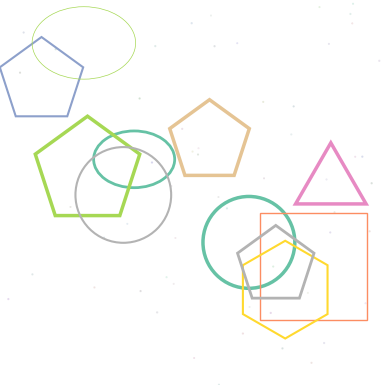[{"shape": "oval", "thickness": 2, "radius": 0.53, "center": [0.348, 0.586]}, {"shape": "circle", "thickness": 2.5, "radius": 0.6, "center": [0.646, 0.37]}, {"shape": "square", "thickness": 1, "radius": 0.7, "center": [0.814, 0.307]}, {"shape": "pentagon", "thickness": 1.5, "radius": 0.57, "center": [0.108, 0.79]}, {"shape": "triangle", "thickness": 2.5, "radius": 0.53, "center": [0.859, 0.523]}, {"shape": "pentagon", "thickness": 2.5, "radius": 0.71, "center": [0.227, 0.555]}, {"shape": "oval", "thickness": 0.5, "radius": 0.67, "center": [0.218, 0.888]}, {"shape": "hexagon", "thickness": 1.5, "radius": 0.63, "center": [0.741, 0.248]}, {"shape": "pentagon", "thickness": 2.5, "radius": 0.54, "center": [0.544, 0.632]}, {"shape": "circle", "thickness": 1.5, "radius": 0.62, "center": [0.32, 0.494]}, {"shape": "pentagon", "thickness": 2, "radius": 0.52, "center": [0.716, 0.31]}]